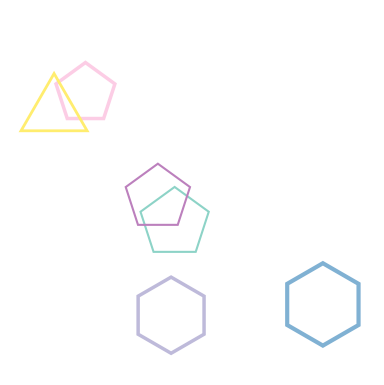[{"shape": "pentagon", "thickness": 1.5, "radius": 0.47, "center": [0.454, 0.421]}, {"shape": "hexagon", "thickness": 2.5, "radius": 0.49, "center": [0.444, 0.181]}, {"shape": "hexagon", "thickness": 3, "radius": 0.53, "center": [0.839, 0.209]}, {"shape": "pentagon", "thickness": 2.5, "radius": 0.4, "center": [0.222, 0.757]}, {"shape": "pentagon", "thickness": 1.5, "radius": 0.44, "center": [0.41, 0.487]}, {"shape": "triangle", "thickness": 2, "radius": 0.5, "center": [0.14, 0.71]}]